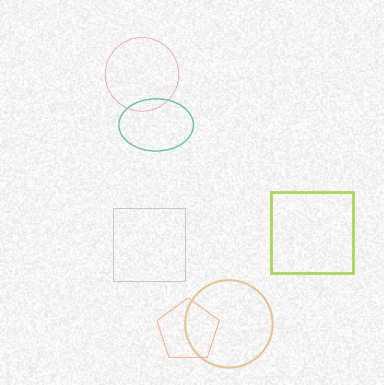[{"shape": "oval", "thickness": 1, "radius": 0.48, "center": [0.406, 0.676]}, {"shape": "pentagon", "thickness": 0.5, "radius": 0.43, "center": [0.489, 0.141]}, {"shape": "circle", "thickness": 0.5, "radius": 0.48, "center": [0.369, 0.807]}, {"shape": "square", "thickness": 2, "radius": 0.53, "center": [0.81, 0.396]}, {"shape": "circle", "thickness": 1.5, "radius": 0.57, "center": [0.595, 0.159]}, {"shape": "square", "thickness": 0.5, "radius": 0.47, "center": [0.387, 0.365]}]